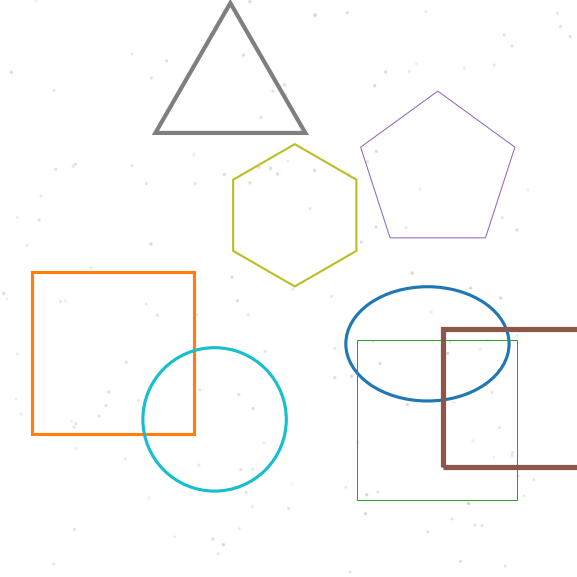[{"shape": "oval", "thickness": 1.5, "radius": 0.71, "center": [0.74, 0.404]}, {"shape": "square", "thickness": 1.5, "radius": 0.7, "center": [0.195, 0.388]}, {"shape": "square", "thickness": 0.5, "radius": 0.69, "center": [0.757, 0.271]}, {"shape": "pentagon", "thickness": 0.5, "radius": 0.7, "center": [0.758, 0.701]}, {"shape": "square", "thickness": 2.5, "radius": 0.6, "center": [0.887, 0.31]}, {"shape": "triangle", "thickness": 2, "radius": 0.75, "center": [0.399, 0.844]}, {"shape": "hexagon", "thickness": 1, "radius": 0.62, "center": [0.51, 0.626]}, {"shape": "circle", "thickness": 1.5, "radius": 0.62, "center": [0.372, 0.273]}]